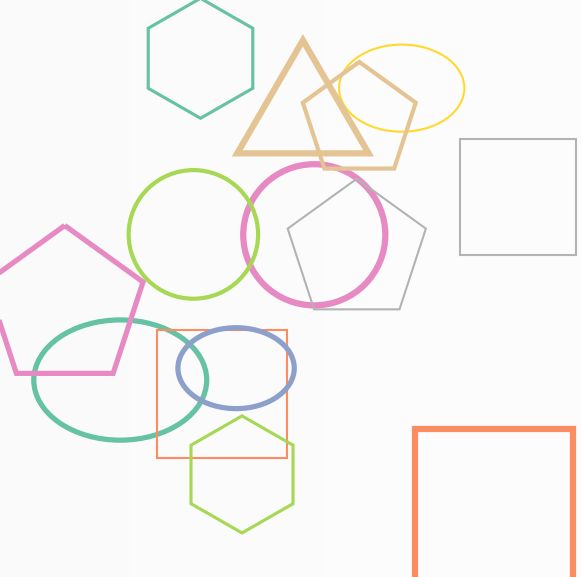[{"shape": "hexagon", "thickness": 1.5, "radius": 0.52, "center": [0.345, 0.898]}, {"shape": "oval", "thickness": 2.5, "radius": 0.74, "center": [0.207, 0.341]}, {"shape": "square", "thickness": 3, "radius": 0.68, "center": [0.85, 0.12]}, {"shape": "square", "thickness": 1, "radius": 0.56, "center": [0.382, 0.317]}, {"shape": "oval", "thickness": 2.5, "radius": 0.5, "center": [0.406, 0.362]}, {"shape": "pentagon", "thickness": 2.5, "radius": 0.71, "center": [0.111, 0.467]}, {"shape": "circle", "thickness": 3, "radius": 0.61, "center": [0.541, 0.593]}, {"shape": "hexagon", "thickness": 1.5, "radius": 0.51, "center": [0.416, 0.178]}, {"shape": "circle", "thickness": 2, "radius": 0.56, "center": [0.333, 0.593]}, {"shape": "oval", "thickness": 1, "radius": 0.54, "center": [0.691, 0.846]}, {"shape": "triangle", "thickness": 3, "radius": 0.65, "center": [0.521, 0.799]}, {"shape": "pentagon", "thickness": 2, "radius": 0.51, "center": [0.618, 0.79]}, {"shape": "square", "thickness": 1, "radius": 0.5, "center": [0.891, 0.658]}, {"shape": "pentagon", "thickness": 1, "radius": 0.62, "center": [0.614, 0.565]}]